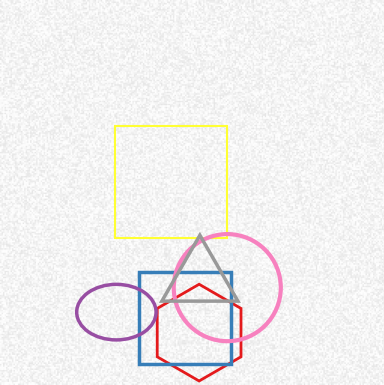[{"shape": "hexagon", "thickness": 2, "radius": 0.63, "center": [0.517, 0.136]}, {"shape": "square", "thickness": 2.5, "radius": 0.6, "center": [0.48, 0.173]}, {"shape": "oval", "thickness": 2.5, "radius": 0.52, "center": [0.302, 0.189]}, {"shape": "square", "thickness": 1.5, "radius": 0.73, "center": [0.444, 0.527]}, {"shape": "circle", "thickness": 3, "radius": 0.7, "center": [0.59, 0.253]}, {"shape": "triangle", "thickness": 2.5, "radius": 0.57, "center": [0.519, 0.275]}]